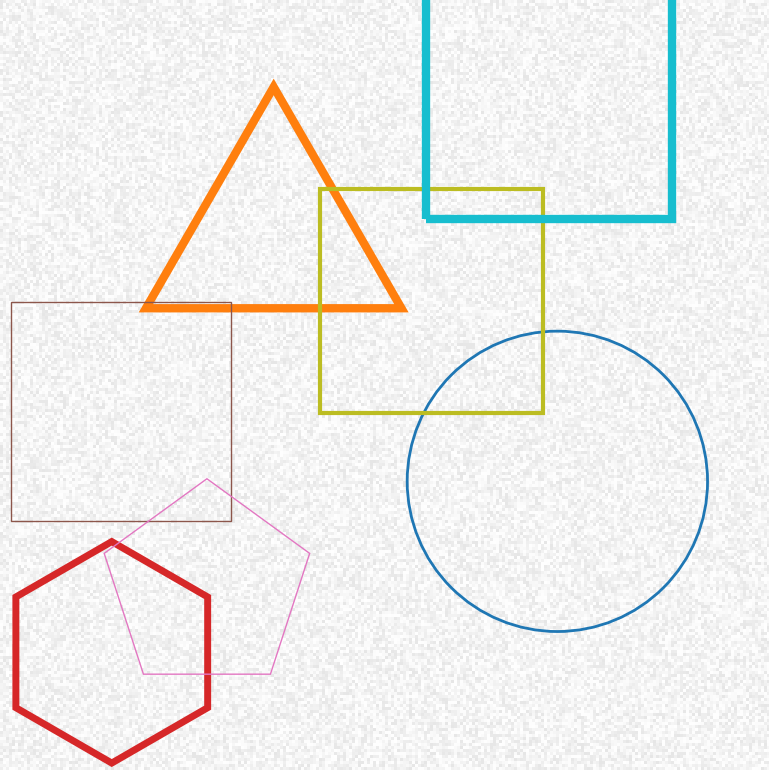[{"shape": "circle", "thickness": 1, "radius": 0.98, "center": [0.724, 0.375]}, {"shape": "triangle", "thickness": 3, "radius": 0.96, "center": [0.355, 0.695]}, {"shape": "hexagon", "thickness": 2.5, "radius": 0.72, "center": [0.145, 0.153]}, {"shape": "square", "thickness": 0.5, "radius": 0.71, "center": [0.157, 0.466]}, {"shape": "pentagon", "thickness": 0.5, "radius": 0.7, "center": [0.269, 0.238]}, {"shape": "square", "thickness": 1.5, "radius": 0.73, "center": [0.56, 0.609]}, {"shape": "square", "thickness": 3, "radius": 0.8, "center": [0.714, 0.875]}]